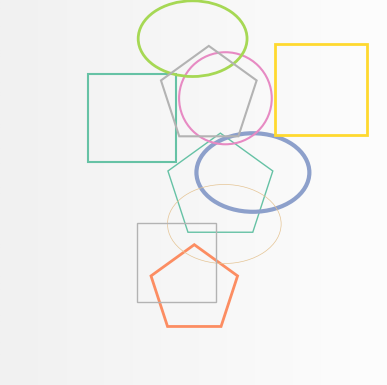[{"shape": "pentagon", "thickness": 1, "radius": 0.71, "center": [0.569, 0.512]}, {"shape": "square", "thickness": 1.5, "radius": 0.57, "center": [0.341, 0.693]}, {"shape": "pentagon", "thickness": 2, "radius": 0.59, "center": [0.501, 0.247]}, {"shape": "oval", "thickness": 3, "radius": 0.73, "center": [0.653, 0.552]}, {"shape": "circle", "thickness": 1.5, "radius": 0.6, "center": [0.582, 0.745]}, {"shape": "oval", "thickness": 2, "radius": 0.7, "center": [0.497, 0.9]}, {"shape": "square", "thickness": 2, "radius": 0.59, "center": [0.828, 0.767]}, {"shape": "oval", "thickness": 0.5, "radius": 0.73, "center": [0.579, 0.418]}, {"shape": "square", "thickness": 1, "radius": 0.51, "center": [0.456, 0.317]}, {"shape": "pentagon", "thickness": 1.5, "radius": 0.65, "center": [0.539, 0.751]}]